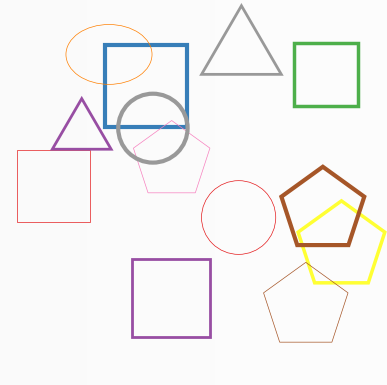[{"shape": "square", "thickness": 0.5, "radius": 0.47, "center": [0.138, 0.517]}, {"shape": "circle", "thickness": 0.5, "radius": 0.48, "center": [0.616, 0.435]}, {"shape": "square", "thickness": 3, "radius": 0.53, "center": [0.378, 0.777]}, {"shape": "square", "thickness": 2.5, "radius": 0.41, "center": [0.841, 0.806]}, {"shape": "square", "thickness": 2, "radius": 0.51, "center": [0.441, 0.226]}, {"shape": "triangle", "thickness": 2, "radius": 0.44, "center": [0.211, 0.656]}, {"shape": "oval", "thickness": 0.5, "radius": 0.56, "center": [0.281, 0.859]}, {"shape": "pentagon", "thickness": 2.5, "radius": 0.59, "center": [0.881, 0.361]}, {"shape": "pentagon", "thickness": 3, "radius": 0.56, "center": [0.833, 0.454]}, {"shape": "pentagon", "thickness": 0.5, "radius": 0.57, "center": [0.789, 0.204]}, {"shape": "pentagon", "thickness": 0.5, "radius": 0.52, "center": [0.443, 0.583]}, {"shape": "circle", "thickness": 3, "radius": 0.45, "center": [0.395, 0.667]}, {"shape": "triangle", "thickness": 2, "radius": 0.59, "center": [0.623, 0.866]}]